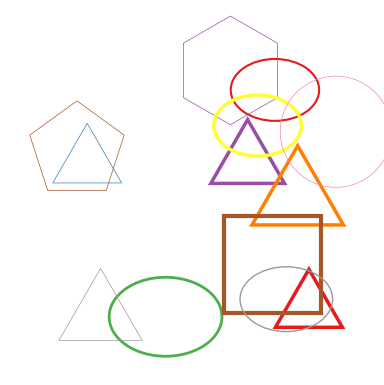[{"shape": "oval", "thickness": 1.5, "radius": 0.57, "center": [0.714, 0.766]}, {"shape": "triangle", "thickness": 2.5, "radius": 0.5, "center": [0.802, 0.2]}, {"shape": "triangle", "thickness": 0.5, "radius": 0.52, "center": [0.226, 0.576]}, {"shape": "oval", "thickness": 2, "radius": 0.73, "center": [0.43, 0.177]}, {"shape": "hexagon", "thickness": 0.5, "radius": 0.71, "center": [0.599, 0.817]}, {"shape": "triangle", "thickness": 2.5, "radius": 0.55, "center": [0.643, 0.579]}, {"shape": "triangle", "thickness": 2.5, "radius": 0.69, "center": [0.773, 0.484]}, {"shape": "oval", "thickness": 2.5, "radius": 0.57, "center": [0.669, 0.674]}, {"shape": "pentagon", "thickness": 0.5, "radius": 0.64, "center": [0.2, 0.609]}, {"shape": "square", "thickness": 3, "radius": 0.63, "center": [0.708, 0.313]}, {"shape": "circle", "thickness": 0.5, "radius": 0.72, "center": [0.872, 0.658]}, {"shape": "triangle", "thickness": 0.5, "radius": 0.62, "center": [0.261, 0.178]}, {"shape": "oval", "thickness": 1, "radius": 0.6, "center": [0.744, 0.223]}]